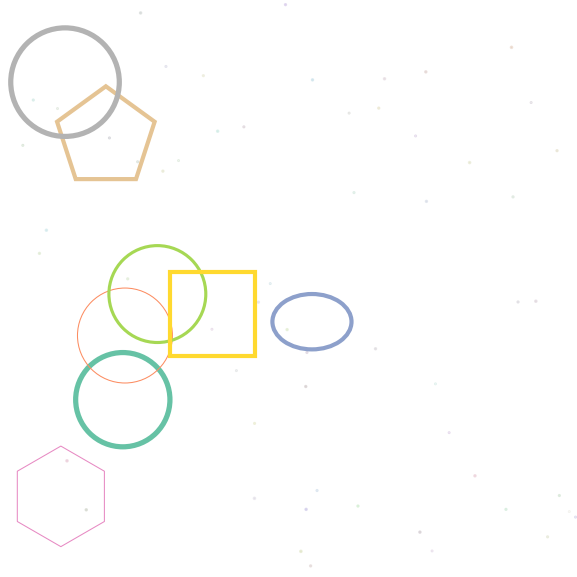[{"shape": "circle", "thickness": 2.5, "radius": 0.41, "center": [0.213, 0.307]}, {"shape": "circle", "thickness": 0.5, "radius": 0.41, "center": [0.216, 0.418]}, {"shape": "oval", "thickness": 2, "radius": 0.34, "center": [0.54, 0.442]}, {"shape": "hexagon", "thickness": 0.5, "radius": 0.44, "center": [0.105, 0.14]}, {"shape": "circle", "thickness": 1.5, "radius": 0.42, "center": [0.272, 0.49]}, {"shape": "square", "thickness": 2, "radius": 0.36, "center": [0.368, 0.456]}, {"shape": "pentagon", "thickness": 2, "radius": 0.44, "center": [0.183, 0.761]}, {"shape": "circle", "thickness": 2.5, "radius": 0.47, "center": [0.113, 0.857]}]